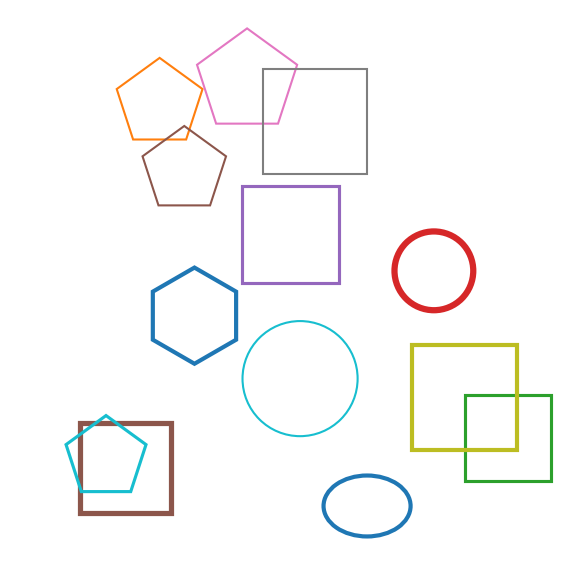[{"shape": "oval", "thickness": 2, "radius": 0.38, "center": [0.636, 0.123]}, {"shape": "hexagon", "thickness": 2, "radius": 0.42, "center": [0.337, 0.453]}, {"shape": "pentagon", "thickness": 1, "radius": 0.39, "center": [0.276, 0.821]}, {"shape": "square", "thickness": 1.5, "radius": 0.37, "center": [0.879, 0.241]}, {"shape": "circle", "thickness": 3, "radius": 0.34, "center": [0.751, 0.53]}, {"shape": "square", "thickness": 1.5, "radius": 0.42, "center": [0.503, 0.593]}, {"shape": "square", "thickness": 2.5, "radius": 0.39, "center": [0.217, 0.189]}, {"shape": "pentagon", "thickness": 1, "radius": 0.38, "center": [0.319, 0.705]}, {"shape": "pentagon", "thickness": 1, "radius": 0.46, "center": [0.428, 0.859]}, {"shape": "square", "thickness": 1, "radius": 0.45, "center": [0.545, 0.789]}, {"shape": "square", "thickness": 2, "radius": 0.45, "center": [0.805, 0.311]}, {"shape": "pentagon", "thickness": 1.5, "radius": 0.36, "center": [0.184, 0.207]}, {"shape": "circle", "thickness": 1, "radius": 0.5, "center": [0.52, 0.344]}]